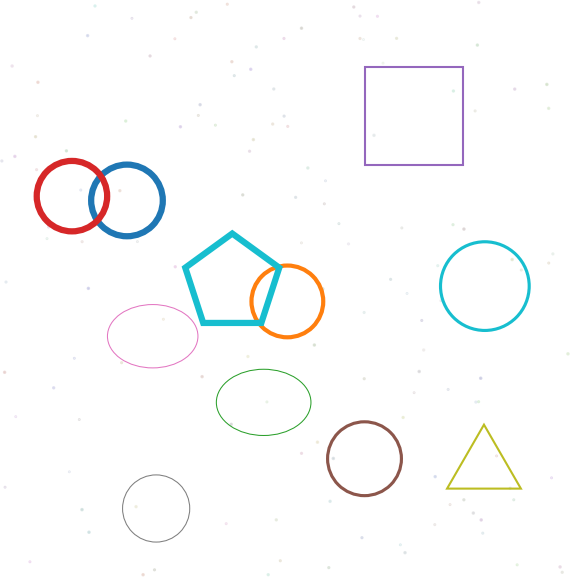[{"shape": "circle", "thickness": 3, "radius": 0.31, "center": [0.22, 0.652]}, {"shape": "circle", "thickness": 2, "radius": 0.31, "center": [0.498, 0.477]}, {"shape": "oval", "thickness": 0.5, "radius": 0.41, "center": [0.457, 0.302]}, {"shape": "circle", "thickness": 3, "radius": 0.3, "center": [0.125, 0.659]}, {"shape": "square", "thickness": 1, "radius": 0.42, "center": [0.717, 0.798]}, {"shape": "circle", "thickness": 1.5, "radius": 0.32, "center": [0.631, 0.205]}, {"shape": "oval", "thickness": 0.5, "radius": 0.39, "center": [0.264, 0.417]}, {"shape": "circle", "thickness": 0.5, "radius": 0.29, "center": [0.27, 0.119]}, {"shape": "triangle", "thickness": 1, "radius": 0.37, "center": [0.838, 0.19]}, {"shape": "circle", "thickness": 1.5, "radius": 0.38, "center": [0.84, 0.504]}, {"shape": "pentagon", "thickness": 3, "radius": 0.43, "center": [0.402, 0.509]}]